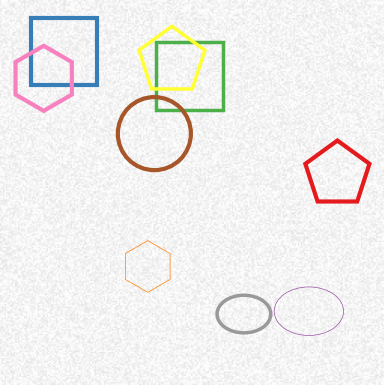[{"shape": "pentagon", "thickness": 3, "radius": 0.44, "center": [0.876, 0.547]}, {"shape": "square", "thickness": 3, "radius": 0.43, "center": [0.166, 0.866]}, {"shape": "square", "thickness": 2.5, "radius": 0.44, "center": [0.492, 0.803]}, {"shape": "oval", "thickness": 0.5, "radius": 0.45, "center": [0.802, 0.192]}, {"shape": "hexagon", "thickness": 0.5, "radius": 0.34, "center": [0.384, 0.308]}, {"shape": "pentagon", "thickness": 2.5, "radius": 0.45, "center": [0.447, 0.842]}, {"shape": "circle", "thickness": 3, "radius": 0.47, "center": [0.401, 0.653]}, {"shape": "hexagon", "thickness": 3, "radius": 0.42, "center": [0.114, 0.797]}, {"shape": "oval", "thickness": 2.5, "radius": 0.35, "center": [0.634, 0.184]}]